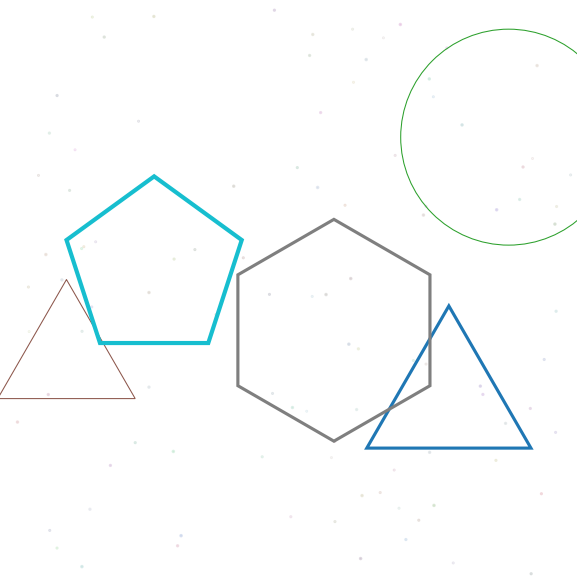[{"shape": "triangle", "thickness": 1.5, "radius": 0.82, "center": [0.777, 0.305]}, {"shape": "circle", "thickness": 0.5, "radius": 0.93, "center": [0.881, 0.762]}, {"shape": "triangle", "thickness": 0.5, "radius": 0.69, "center": [0.115, 0.378]}, {"shape": "hexagon", "thickness": 1.5, "radius": 0.96, "center": [0.578, 0.427]}, {"shape": "pentagon", "thickness": 2, "radius": 0.8, "center": [0.267, 0.534]}]